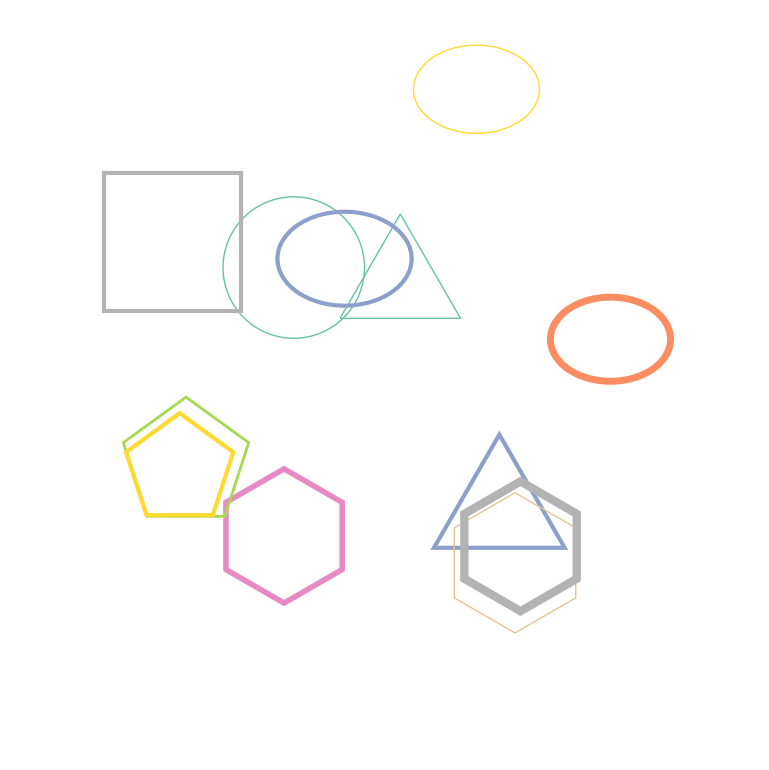[{"shape": "circle", "thickness": 0.5, "radius": 0.46, "center": [0.381, 0.653]}, {"shape": "triangle", "thickness": 0.5, "radius": 0.45, "center": [0.52, 0.632]}, {"shape": "oval", "thickness": 2.5, "radius": 0.39, "center": [0.793, 0.559]}, {"shape": "triangle", "thickness": 1.5, "radius": 0.49, "center": [0.648, 0.338]}, {"shape": "oval", "thickness": 1.5, "radius": 0.44, "center": [0.447, 0.664]}, {"shape": "hexagon", "thickness": 2, "radius": 0.44, "center": [0.369, 0.304]}, {"shape": "pentagon", "thickness": 1, "radius": 0.43, "center": [0.242, 0.399]}, {"shape": "oval", "thickness": 0.5, "radius": 0.41, "center": [0.619, 0.884]}, {"shape": "pentagon", "thickness": 1.5, "radius": 0.37, "center": [0.233, 0.39]}, {"shape": "hexagon", "thickness": 0.5, "radius": 0.46, "center": [0.669, 0.269]}, {"shape": "square", "thickness": 1.5, "radius": 0.45, "center": [0.224, 0.686]}, {"shape": "hexagon", "thickness": 3, "radius": 0.42, "center": [0.676, 0.291]}]